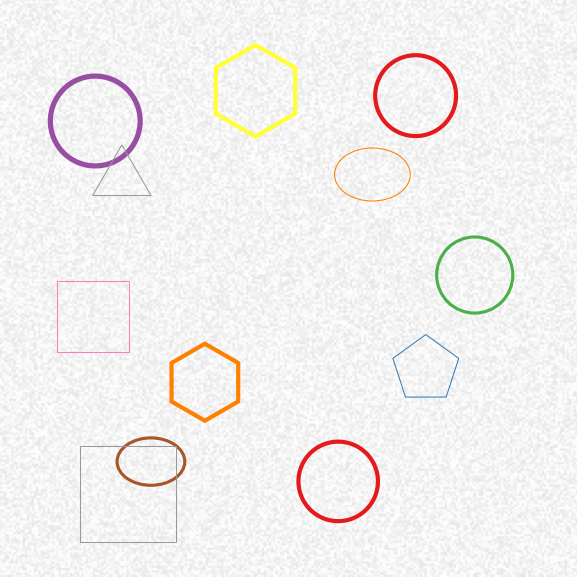[{"shape": "circle", "thickness": 2, "radius": 0.35, "center": [0.72, 0.834]}, {"shape": "circle", "thickness": 2, "radius": 0.34, "center": [0.586, 0.166]}, {"shape": "pentagon", "thickness": 0.5, "radius": 0.3, "center": [0.737, 0.36]}, {"shape": "circle", "thickness": 1.5, "radius": 0.33, "center": [0.822, 0.523]}, {"shape": "circle", "thickness": 2.5, "radius": 0.39, "center": [0.165, 0.79]}, {"shape": "oval", "thickness": 0.5, "radius": 0.33, "center": [0.645, 0.697]}, {"shape": "hexagon", "thickness": 2, "radius": 0.33, "center": [0.355, 0.337]}, {"shape": "hexagon", "thickness": 2, "radius": 0.4, "center": [0.442, 0.842]}, {"shape": "oval", "thickness": 1.5, "radius": 0.29, "center": [0.261, 0.2]}, {"shape": "square", "thickness": 0.5, "radius": 0.31, "center": [0.161, 0.451]}, {"shape": "triangle", "thickness": 0.5, "radius": 0.29, "center": [0.211, 0.69]}, {"shape": "square", "thickness": 0.5, "radius": 0.41, "center": [0.222, 0.144]}]